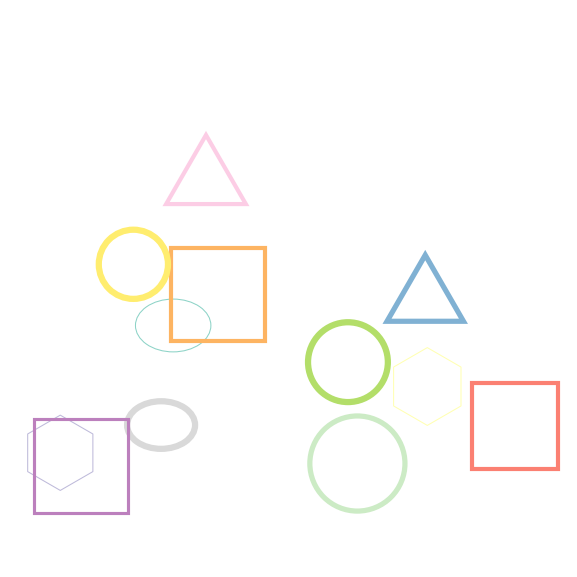[{"shape": "oval", "thickness": 0.5, "radius": 0.33, "center": [0.3, 0.436]}, {"shape": "hexagon", "thickness": 0.5, "radius": 0.34, "center": [0.74, 0.33]}, {"shape": "hexagon", "thickness": 0.5, "radius": 0.33, "center": [0.104, 0.215]}, {"shape": "square", "thickness": 2, "radius": 0.37, "center": [0.891, 0.261]}, {"shape": "triangle", "thickness": 2.5, "radius": 0.38, "center": [0.736, 0.481]}, {"shape": "square", "thickness": 2, "radius": 0.4, "center": [0.377, 0.489]}, {"shape": "circle", "thickness": 3, "radius": 0.35, "center": [0.603, 0.372]}, {"shape": "triangle", "thickness": 2, "radius": 0.4, "center": [0.357, 0.686]}, {"shape": "oval", "thickness": 3, "radius": 0.29, "center": [0.279, 0.263]}, {"shape": "square", "thickness": 1.5, "radius": 0.41, "center": [0.141, 0.192]}, {"shape": "circle", "thickness": 2.5, "radius": 0.41, "center": [0.619, 0.196]}, {"shape": "circle", "thickness": 3, "radius": 0.3, "center": [0.231, 0.541]}]